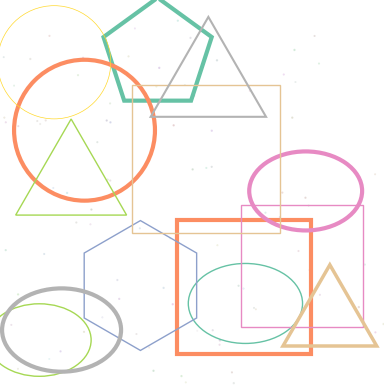[{"shape": "oval", "thickness": 1, "radius": 0.74, "center": [0.637, 0.212]}, {"shape": "pentagon", "thickness": 3, "radius": 0.74, "center": [0.409, 0.858]}, {"shape": "circle", "thickness": 3, "radius": 0.91, "center": [0.22, 0.662]}, {"shape": "square", "thickness": 3, "radius": 0.87, "center": [0.634, 0.255]}, {"shape": "hexagon", "thickness": 1, "radius": 0.84, "center": [0.365, 0.258]}, {"shape": "oval", "thickness": 3, "radius": 0.73, "center": [0.794, 0.504]}, {"shape": "square", "thickness": 1, "radius": 0.79, "center": [0.784, 0.31]}, {"shape": "triangle", "thickness": 1, "radius": 0.83, "center": [0.185, 0.525]}, {"shape": "oval", "thickness": 1, "radius": 0.67, "center": [0.102, 0.117]}, {"shape": "circle", "thickness": 0.5, "radius": 0.74, "center": [0.141, 0.838]}, {"shape": "square", "thickness": 1, "radius": 0.96, "center": [0.535, 0.586]}, {"shape": "triangle", "thickness": 2.5, "radius": 0.7, "center": [0.857, 0.172]}, {"shape": "triangle", "thickness": 1.5, "radius": 0.86, "center": [0.541, 0.783]}, {"shape": "oval", "thickness": 3, "radius": 0.77, "center": [0.16, 0.143]}]